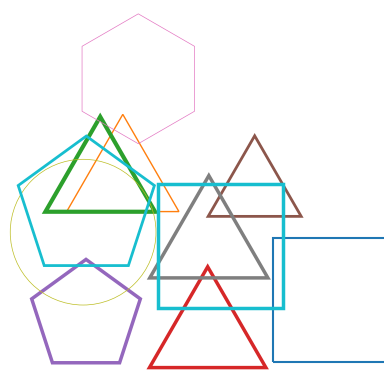[{"shape": "square", "thickness": 1.5, "radius": 0.81, "center": [0.87, 0.222]}, {"shape": "triangle", "thickness": 1, "radius": 0.84, "center": [0.319, 0.535]}, {"shape": "triangle", "thickness": 3, "radius": 0.82, "center": [0.26, 0.532]}, {"shape": "triangle", "thickness": 2.5, "radius": 0.87, "center": [0.539, 0.132]}, {"shape": "pentagon", "thickness": 2.5, "radius": 0.74, "center": [0.223, 0.178]}, {"shape": "triangle", "thickness": 2, "radius": 0.7, "center": [0.661, 0.508]}, {"shape": "hexagon", "thickness": 0.5, "radius": 0.84, "center": [0.359, 0.795]}, {"shape": "triangle", "thickness": 2.5, "radius": 0.89, "center": [0.542, 0.367]}, {"shape": "circle", "thickness": 0.5, "radius": 0.95, "center": [0.216, 0.397]}, {"shape": "pentagon", "thickness": 2, "radius": 0.93, "center": [0.224, 0.461]}, {"shape": "square", "thickness": 2.5, "radius": 0.81, "center": [0.573, 0.362]}]